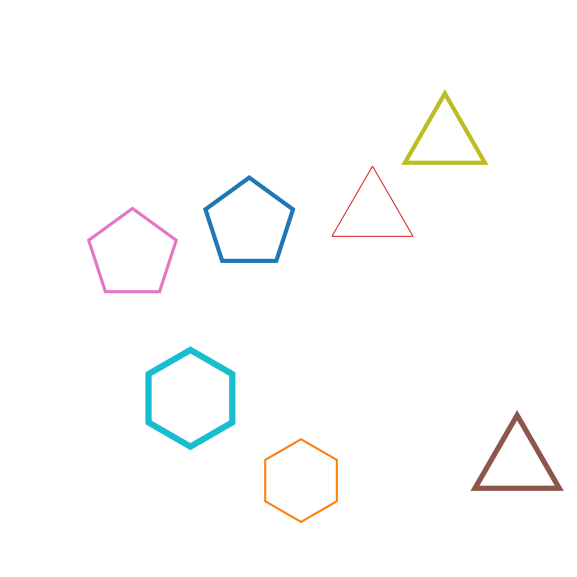[{"shape": "pentagon", "thickness": 2, "radius": 0.4, "center": [0.432, 0.612]}, {"shape": "hexagon", "thickness": 1, "radius": 0.36, "center": [0.521, 0.167]}, {"shape": "triangle", "thickness": 0.5, "radius": 0.41, "center": [0.645, 0.63]}, {"shape": "triangle", "thickness": 2.5, "radius": 0.42, "center": [0.895, 0.196]}, {"shape": "pentagon", "thickness": 1.5, "radius": 0.4, "center": [0.229, 0.558]}, {"shape": "triangle", "thickness": 2, "radius": 0.4, "center": [0.77, 0.757]}, {"shape": "hexagon", "thickness": 3, "radius": 0.42, "center": [0.33, 0.31]}]